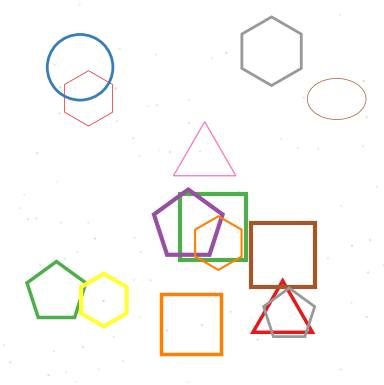[{"shape": "triangle", "thickness": 2.5, "radius": 0.45, "center": [0.734, 0.182]}, {"shape": "hexagon", "thickness": 0.5, "radius": 0.36, "center": [0.23, 0.744]}, {"shape": "circle", "thickness": 2, "radius": 0.43, "center": [0.208, 0.825]}, {"shape": "square", "thickness": 3, "radius": 0.43, "center": [0.553, 0.411]}, {"shape": "pentagon", "thickness": 2.5, "radius": 0.4, "center": [0.147, 0.24]}, {"shape": "pentagon", "thickness": 3, "radius": 0.47, "center": [0.489, 0.414]}, {"shape": "square", "thickness": 2.5, "radius": 0.39, "center": [0.495, 0.159]}, {"shape": "hexagon", "thickness": 1.5, "radius": 0.35, "center": [0.567, 0.369]}, {"shape": "hexagon", "thickness": 3, "radius": 0.34, "center": [0.27, 0.22]}, {"shape": "oval", "thickness": 0.5, "radius": 0.38, "center": [0.874, 0.743]}, {"shape": "square", "thickness": 3, "radius": 0.42, "center": [0.734, 0.337]}, {"shape": "triangle", "thickness": 1, "radius": 0.47, "center": [0.532, 0.59]}, {"shape": "hexagon", "thickness": 2, "radius": 0.45, "center": [0.705, 0.867]}, {"shape": "pentagon", "thickness": 2, "radius": 0.35, "center": [0.751, 0.182]}]